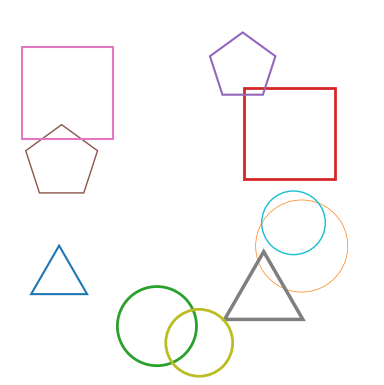[{"shape": "triangle", "thickness": 1.5, "radius": 0.42, "center": [0.154, 0.278]}, {"shape": "circle", "thickness": 0.5, "radius": 0.6, "center": [0.784, 0.361]}, {"shape": "circle", "thickness": 2, "radius": 0.51, "center": [0.408, 0.153]}, {"shape": "square", "thickness": 2, "radius": 0.59, "center": [0.753, 0.653]}, {"shape": "pentagon", "thickness": 1.5, "radius": 0.45, "center": [0.63, 0.826]}, {"shape": "pentagon", "thickness": 1, "radius": 0.49, "center": [0.16, 0.578]}, {"shape": "square", "thickness": 1.5, "radius": 0.59, "center": [0.175, 0.758]}, {"shape": "triangle", "thickness": 2.5, "radius": 0.59, "center": [0.685, 0.229]}, {"shape": "circle", "thickness": 2, "radius": 0.43, "center": [0.517, 0.11]}, {"shape": "circle", "thickness": 1, "radius": 0.41, "center": [0.762, 0.421]}]